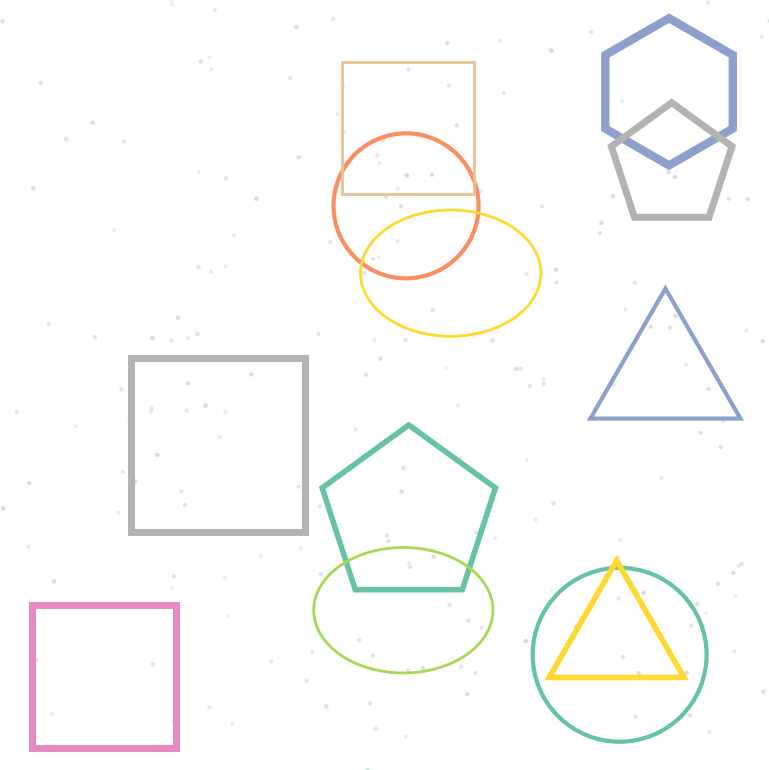[{"shape": "pentagon", "thickness": 2, "radius": 0.59, "center": [0.531, 0.33]}, {"shape": "circle", "thickness": 1.5, "radius": 0.56, "center": [0.805, 0.15]}, {"shape": "circle", "thickness": 1.5, "radius": 0.47, "center": [0.527, 0.733]}, {"shape": "triangle", "thickness": 1.5, "radius": 0.56, "center": [0.864, 0.513]}, {"shape": "hexagon", "thickness": 3, "radius": 0.48, "center": [0.869, 0.881]}, {"shape": "square", "thickness": 2.5, "radius": 0.47, "center": [0.135, 0.122]}, {"shape": "oval", "thickness": 1, "radius": 0.58, "center": [0.524, 0.208]}, {"shape": "triangle", "thickness": 2, "radius": 0.51, "center": [0.801, 0.171]}, {"shape": "oval", "thickness": 1, "radius": 0.59, "center": [0.585, 0.645]}, {"shape": "square", "thickness": 1, "radius": 0.43, "center": [0.53, 0.834]}, {"shape": "pentagon", "thickness": 2.5, "radius": 0.41, "center": [0.872, 0.784]}, {"shape": "square", "thickness": 2.5, "radius": 0.56, "center": [0.283, 0.422]}]